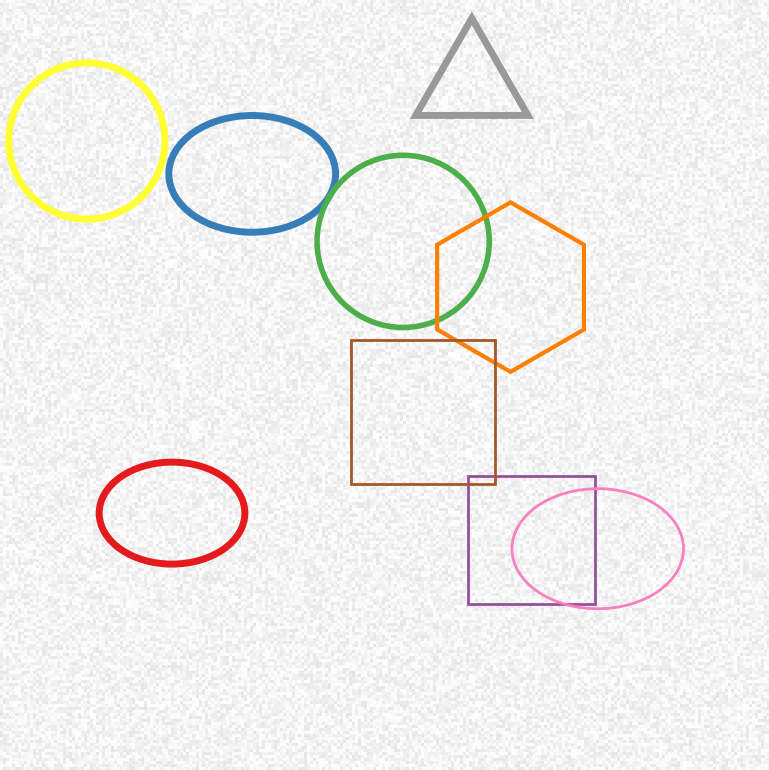[{"shape": "oval", "thickness": 2.5, "radius": 0.47, "center": [0.223, 0.334]}, {"shape": "oval", "thickness": 2.5, "radius": 0.54, "center": [0.328, 0.774]}, {"shape": "circle", "thickness": 2, "radius": 0.56, "center": [0.524, 0.687]}, {"shape": "square", "thickness": 1, "radius": 0.41, "center": [0.69, 0.299]}, {"shape": "hexagon", "thickness": 1.5, "radius": 0.55, "center": [0.663, 0.627]}, {"shape": "circle", "thickness": 2.5, "radius": 0.51, "center": [0.113, 0.817]}, {"shape": "square", "thickness": 1, "radius": 0.47, "center": [0.549, 0.465]}, {"shape": "oval", "thickness": 1, "radius": 0.56, "center": [0.776, 0.287]}, {"shape": "triangle", "thickness": 2.5, "radius": 0.42, "center": [0.613, 0.892]}]